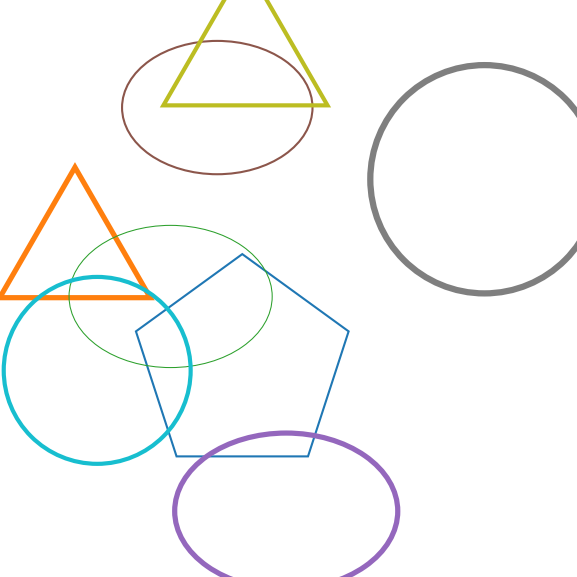[{"shape": "pentagon", "thickness": 1, "radius": 0.97, "center": [0.42, 0.365]}, {"shape": "triangle", "thickness": 2.5, "radius": 0.75, "center": [0.13, 0.559]}, {"shape": "oval", "thickness": 0.5, "radius": 0.88, "center": [0.295, 0.486]}, {"shape": "oval", "thickness": 2.5, "radius": 0.97, "center": [0.496, 0.114]}, {"shape": "oval", "thickness": 1, "radius": 0.82, "center": [0.376, 0.813]}, {"shape": "circle", "thickness": 3, "radius": 0.99, "center": [0.839, 0.689]}, {"shape": "triangle", "thickness": 2, "radius": 0.82, "center": [0.425, 0.899]}, {"shape": "circle", "thickness": 2, "radius": 0.81, "center": [0.168, 0.358]}]